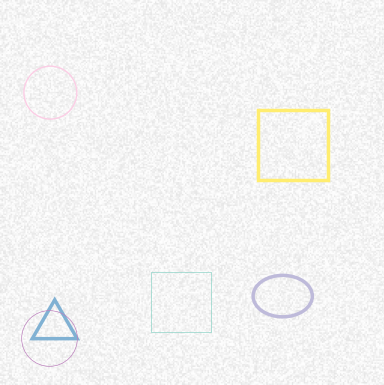[{"shape": "square", "thickness": 0.5, "radius": 0.39, "center": [0.47, 0.215]}, {"shape": "oval", "thickness": 2.5, "radius": 0.38, "center": [0.734, 0.231]}, {"shape": "triangle", "thickness": 2.5, "radius": 0.34, "center": [0.142, 0.154]}, {"shape": "circle", "thickness": 1, "radius": 0.34, "center": [0.131, 0.759]}, {"shape": "circle", "thickness": 0.5, "radius": 0.36, "center": [0.129, 0.121]}, {"shape": "square", "thickness": 2.5, "radius": 0.46, "center": [0.761, 0.623]}]